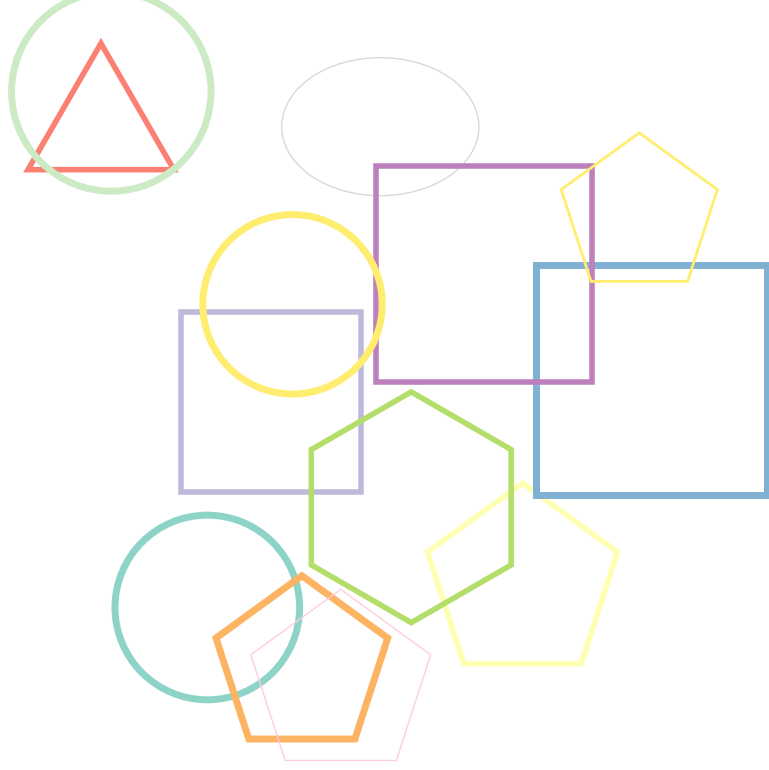[{"shape": "circle", "thickness": 2.5, "radius": 0.6, "center": [0.269, 0.211]}, {"shape": "pentagon", "thickness": 2, "radius": 0.65, "center": [0.679, 0.243]}, {"shape": "square", "thickness": 2, "radius": 0.58, "center": [0.352, 0.478]}, {"shape": "triangle", "thickness": 2, "radius": 0.55, "center": [0.131, 0.834]}, {"shape": "square", "thickness": 2.5, "radius": 0.75, "center": [0.846, 0.507]}, {"shape": "pentagon", "thickness": 2.5, "radius": 0.59, "center": [0.392, 0.135]}, {"shape": "hexagon", "thickness": 2, "radius": 0.75, "center": [0.534, 0.341]}, {"shape": "pentagon", "thickness": 0.5, "radius": 0.61, "center": [0.443, 0.112]}, {"shape": "oval", "thickness": 0.5, "radius": 0.64, "center": [0.494, 0.835]}, {"shape": "square", "thickness": 2, "radius": 0.7, "center": [0.629, 0.644]}, {"shape": "circle", "thickness": 2.5, "radius": 0.65, "center": [0.145, 0.881]}, {"shape": "circle", "thickness": 2.5, "radius": 0.58, "center": [0.38, 0.605]}, {"shape": "pentagon", "thickness": 1, "radius": 0.53, "center": [0.83, 0.721]}]